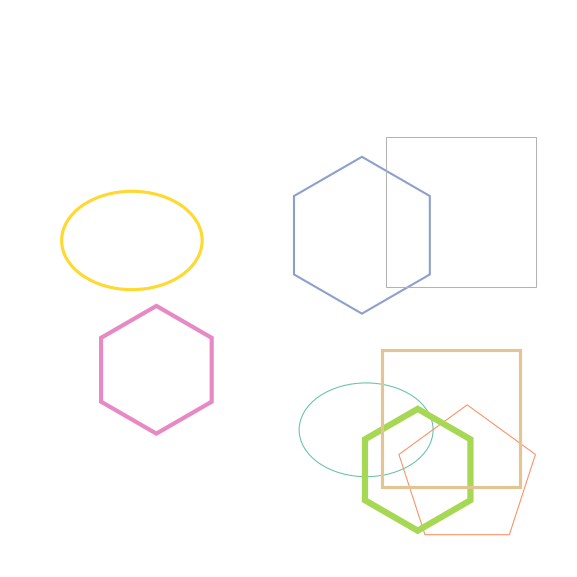[{"shape": "oval", "thickness": 0.5, "radius": 0.58, "center": [0.634, 0.255]}, {"shape": "pentagon", "thickness": 0.5, "radius": 0.62, "center": [0.809, 0.174]}, {"shape": "hexagon", "thickness": 1, "radius": 0.68, "center": [0.627, 0.592]}, {"shape": "hexagon", "thickness": 2, "radius": 0.55, "center": [0.271, 0.359]}, {"shape": "hexagon", "thickness": 3, "radius": 0.53, "center": [0.723, 0.186]}, {"shape": "oval", "thickness": 1.5, "radius": 0.61, "center": [0.228, 0.583]}, {"shape": "square", "thickness": 1.5, "radius": 0.59, "center": [0.781, 0.275]}, {"shape": "square", "thickness": 0.5, "radius": 0.65, "center": [0.798, 0.632]}]